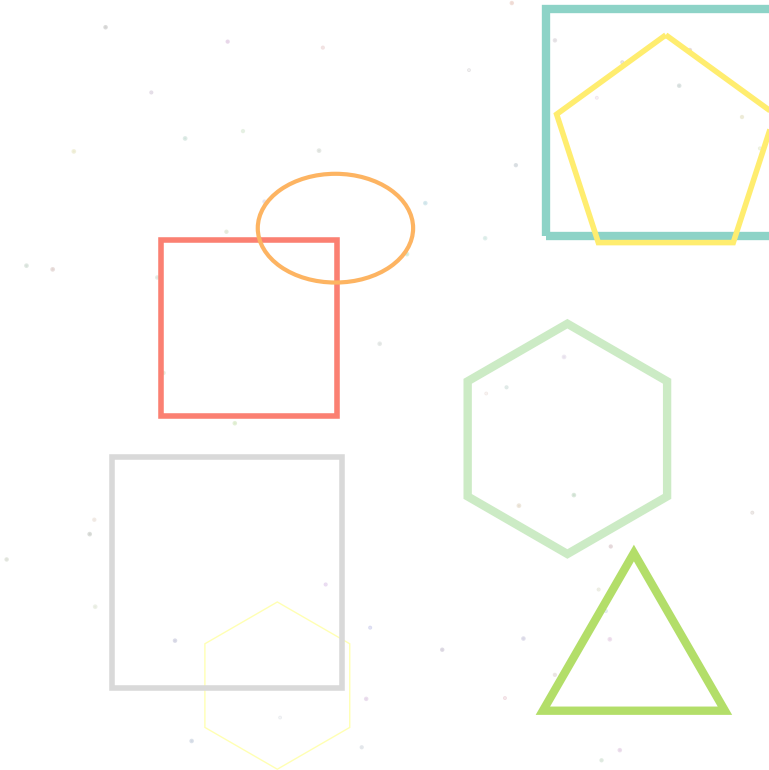[{"shape": "square", "thickness": 3, "radius": 0.74, "center": [0.856, 0.841]}, {"shape": "hexagon", "thickness": 0.5, "radius": 0.54, "center": [0.36, 0.11]}, {"shape": "square", "thickness": 2, "radius": 0.57, "center": [0.323, 0.574]}, {"shape": "oval", "thickness": 1.5, "radius": 0.5, "center": [0.436, 0.704]}, {"shape": "triangle", "thickness": 3, "radius": 0.68, "center": [0.823, 0.145]}, {"shape": "square", "thickness": 2, "radius": 0.75, "center": [0.295, 0.257]}, {"shape": "hexagon", "thickness": 3, "radius": 0.75, "center": [0.737, 0.43]}, {"shape": "pentagon", "thickness": 2, "radius": 0.75, "center": [0.865, 0.806]}]